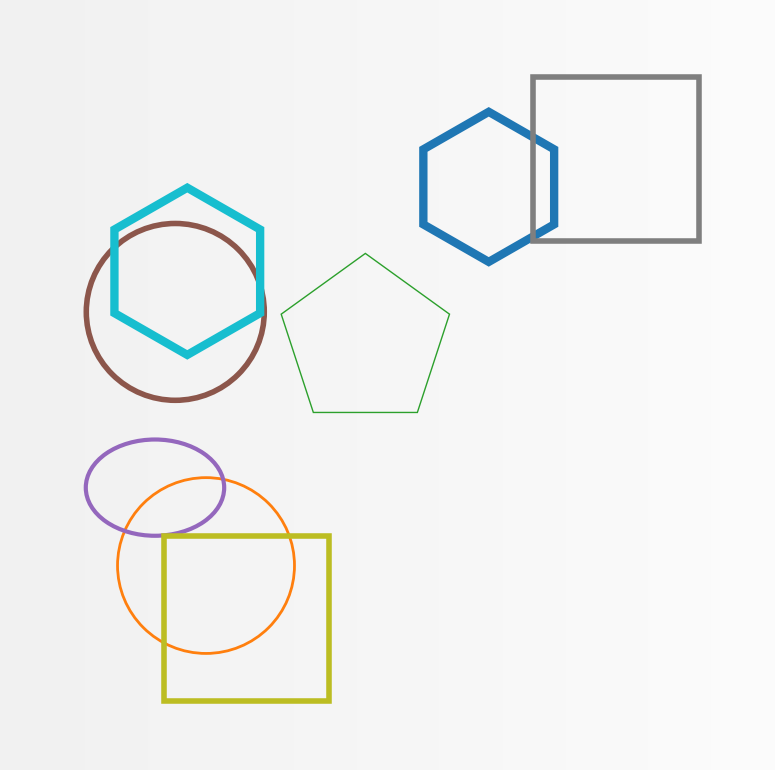[{"shape": "hexagon", "thickness": 3, "radius": 0.49, "center": [0.631, 0.757]}, {"shape": "circle", "thickness": 1, "radius": 0.57, "center": [0.266, 0.266]}, {"shape": "pentagon", "thickness": 0.5, "radius": 0.57, "center": [0.471, 0.557]}, {"shape": "oval", "thickness": 1.5, "radius": 0.45, "center": [0.2, 0.367]}, {"shape": "circle", "thickness": 2, "radius": 0.57, "center": [0.226, 0.595]}, {"shape": "square", "thickness": 2, "radius": 0.53, "center": [0.795, 0.793]}, {"shape": "square", "thickness": 2, "radius": 0.53, "center": [0.318, 0.197]}, {"shape": "hexagon", "thickness": 3, "radius": 0.54, "center": [0.242, 0.648]}]